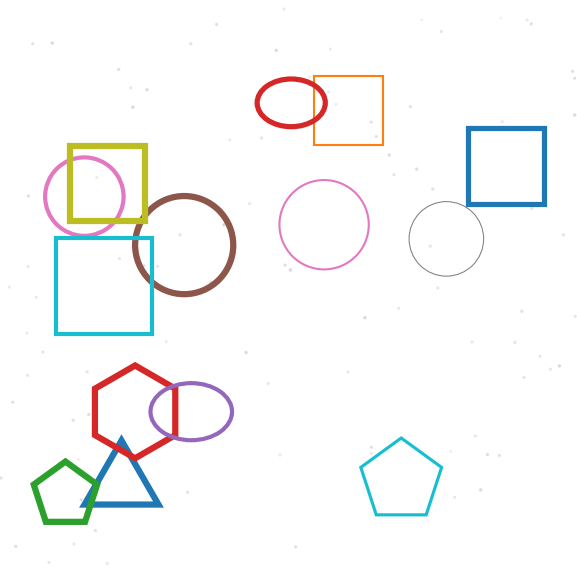[{"shape": "square", "thickness": 2.5, "radius": 0.33, "center": [0.876, 0.711]}, {"shape": "triangle", "thickness": 3, "radius": 0.37, "center": [0.21, 0.162]}, {"shape": "square", "thickness": 1, "radius": 0.3, "center": [0.603, 0.808]}, {"shape": "pentagon", "thickness": 3, "radius": 0.29, "center": [0.113, 0.142]}, {"shape": "oval", "thickness": 2.5, "radius": 0.29, "center": [0.504, 0.821]}, {"shape": "hexagon", "thickness": 3, "radius": 0.4, "center": [0.234, 0.286]}, {"shape": "oval", "thickness": 2, "radius": 0.35, "center": [0.331, 0.286]}, {"shape": "circle", "thickness": 3, "radius": 0.42, "center": [0.319, 0.575]}, {"shape": "circle", "thickness": 1, "radius": 0.39, "center": [0.561, 0.61]}, {"shape": "circle", "thickness": 2, "radius": 0.34, "center": [0.146, 0.659]}, {"shape": "circle", "thickness": 0.5, "radius": 0.32, "center": [0.773, 0.586]}, {"shape": "square", "thickness": 3, "radius": 0.32, "center": [0.186, 0.681]}, {"shape": "pentagon", "thickness": 1.5, "radius": 0.37, "center": [0.695, 0.167]}, {"shape": "square", "thickness": 2, "radius": 0.42, "center": [0.18, 0.504]}]